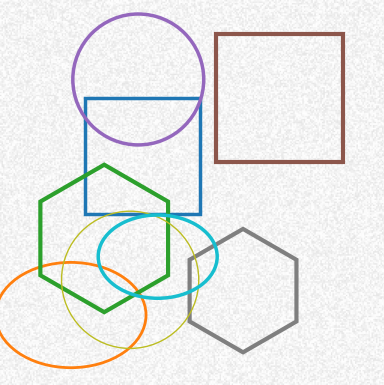[{"shape": "square", "thickness": 2.5, "radius": 0.75, "center": [0.37, 0.594]}, {"shape": "oval", "thickness": 2, "radius": 0.98, "center": [0.184, 0.182]}, {"shape": "hexagon", "thickness": 3, "radius": 0.96, "center": [0.271, 0.381]}, {"shape": "circle", "thickness": 2.5, "radius": 0.85, "center": [0.359, 0.794]}, {"shape": "square", "thickness": 3, "radius": 0.83, "center": [0.727, 0.746]}, {"shape": "hexagon", "thickness": 3, "radius": 0.8, "center": [0.631, 0.245]}, {"shape": "circle", "thickness": 1, "radius": 0.89, "center": [0.338, 0.273]}, {"shape": "oval", "thickness": 2.5, "radius": 0.77, "center": [0.41, 0.333]}]